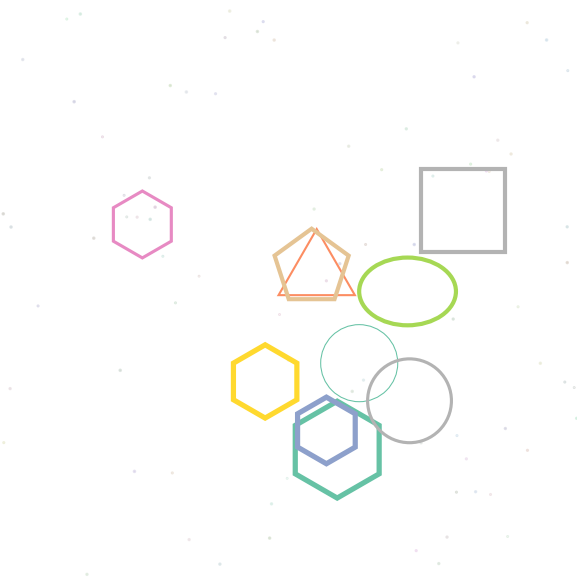[{"shape": "circle", "thickness": 0.5, "radius": 0.33, "center": [0.622, 0.37]}, {"shape": "hexagon", "thickness": 2.5, "radius": 0.42, "center": [0.584, 0.221]}, {"shape": "triangle", "thickness": 1, "radius": 0.38, "center": [0.548, 0.526]}, {"shape": "hexagon", "thickness": 2.5, "radius": 0.29, "center": [0.565, 0.254]}, {"shape": "hexagon", "thickness": 1.5, "radius": 0.29, "center": [0.246, 0.61]}, {"shape": "oval", "thickness": 2, "radius": 0.42, "center": [0.706, 0.494]}, {"shape": "hexagon", "thickness": 2.5, "radius": 0.32, "center": [0.459, 0.339]}, {"shape": "pentagon", "thickness": 2, "radius": 0.34, "center": [0.54, 0.536]}, {"shape": "square", "thickness": 2, "radius": 0.36, "center": [0.801, 0.635]}, {"shape": "circle", "thickness": 1.5, "radius": 0.36, "center": [0.709, 0.305]}]